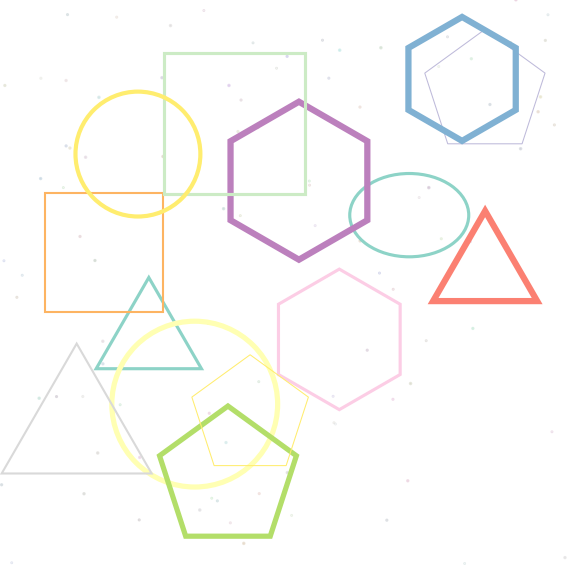[{"shape": "triangle", "thickness": 1.5, "radius": 0.53, "center": [0.258, 0.413]}, {"shape": "oval", "thickness": 1.5, "radius": 0.52, "center": [0.709, 0.627]}, {"shape": "circle", "thickness": 2.5, "radius": 0.72, "center": [0.337, 0.299]}, {"shape": "pentagon", "thickness": 0.5, "radius": 0.55, "center": [0.84, 0.839]}, {"shape": "triangle", "thickness": 3, "radius": 0.52, "center": [0.84, 0.53]}, {"shape": "hexagon", "thickness": 3, "radius": 0.54, "center": [0.8, 0.862]}, {"shape": "square", "thickness": 1, "radius": 0.51, "center": [0.18, 0.562]}, {"shape": "pentagon", "thickness": 2.5, "radius": 0.62, "center": [0.395, 0.171]}, {"shape": "hexagon", "thickness": 1.5, "radius": 0.61, "center": [0.588, 0.411]}, {"shape": "triangle", "thickness": 1, "radius": 0.75, "center": [0.133, 0.254]}, {"shape": "hexagon", "thickness": 3, "radius": 0.68, "center": [0.518, 0.686]}, {"shape": "square", "thickness": 1.5, "radius": 0.61, "center": [0.406, 0.786]}, {"shape": "circle", "thickness": 2, "radius": 0.54, "center": [0.239, 0.732]}, {"shape": "pentagon", "thickness": 0.5, "radius": 0.53, "center": [0.433, 0.279]}]